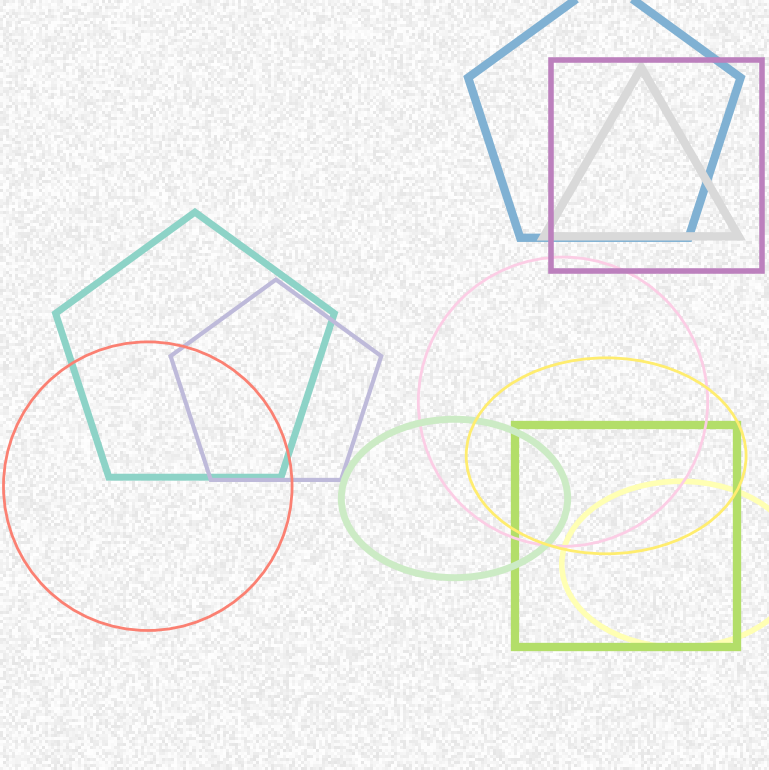[{"shape": "pentagon", "thickness": 2.5, "radius": 0.95, "center": [0.253, 0.534]}, {"shape": "oval", "thickness": 2, "radius": 0.77, "center": [0.884, 0.267]}, {"shape": "pentagon", "thickness": 1.5, "radius": 0.72, "center": [0.358, 0.493]}, {"shape": "circle", "thickness": 1, "radius": 0.94, "center": [0.192, 0.369]}, {"shape": "pentagon", "thickness": 3, "radius": 0.93, "center": [0.785, 0.842]}, {"shape": "square", "thickness": 3, "radius": 0.72, "center": [0.812, 0.304]}, {"shape": "circle", "thickness": 1, "radius": 0.94, "center": [0.731, 0.478]}, {"shape": "triangle", "thickness": 3, "radius": 0.73, "center": [0.833, 0.766]}, {"shape": "square", "thickness": 2, "radius": 0.68, "center": [0.852, 0.785]}, {"shape": "oval", "thickness": 2.5, "radius": 0.73, "center": [0.59, 0.353]}, {"shape": "oval", "thickness": 1, "radius": 0.91, "center": [0.787, 0.408]}]